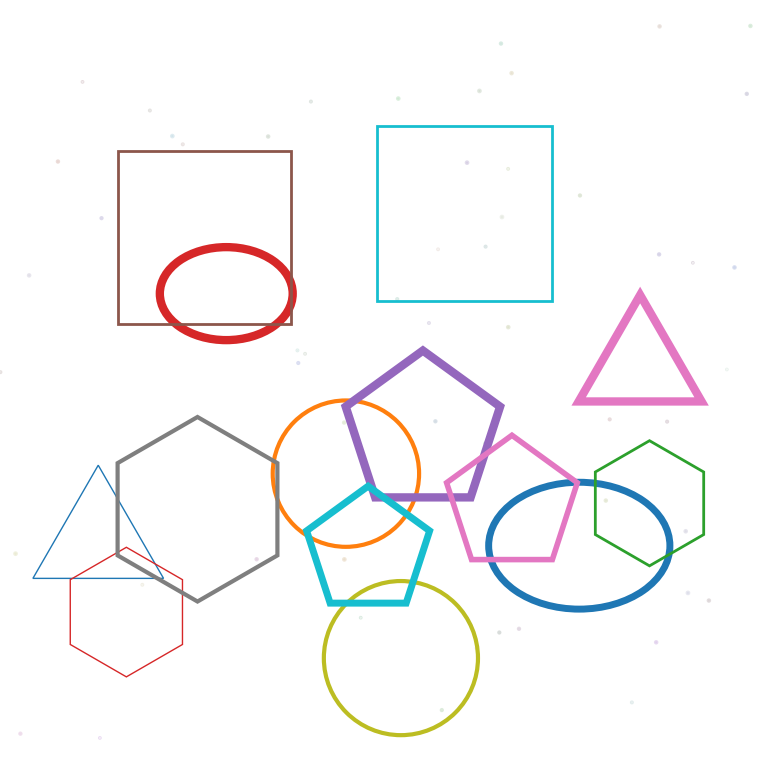[{"shape": "triangle", "thickness": 0.5, "radius": 0.49, "center": [0.128, 0.298]}, {"shape": "oval", "thickness": 2.5, "radius": 0.59, "center": [0.752, 0.291]}, {"shape": "circle", "thickness": 1.5, "radius": 0.48, "center": [0.449, 0.385]}, {"shape": "hexagon", "thickness": 1, "radius": 0.41, "center": [0.844, 0.346]}, {"shape": "oval", "thickness": 3, "radius": 0.43, "center": [0.294, 0.619]}, {"shape": "hexagon", "thickness": 0.5, "radius": 0.42, "center": [0.164, 0.205]}, {"shape": "pentagon", "thickness": 3, "radius": 0.53, "center": [0.549, 0.439]}, {"shape": "square", "thickness": 1, "radius": 0.56, "center": [0.265, 0.691]}, {"shape": "triangle", "thickness": 3, "radius": 0.46, "center": [0.831, 0.525]}, {"shape": "pentagon", "thickness": 2, "radius": 0.45, "center": [0.665, 0.345]}, {"shape": "hexagon", "thickness": 1.5, "radius": 0.6, "center": [0.257, 0.339]}, {"shape": "circle", "thickness": 1.5, "radius": 0.5, "center": [0.521, 0.145]}, {"shape": "pentagon", "thickness": 2.5, "radius": 0.42, "center": [0.478, 0.285]}, {"shape": "square", "thickness": 1, "radius": 0.57, "center": [0.603, 0.723]}]